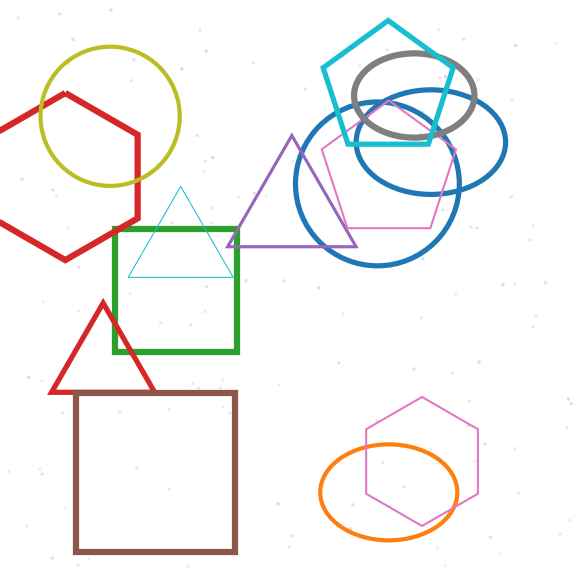[{"shape": "circle", "thickness": 2.5, "radius": 0.71, "center": [0.654, 0.681]}, {"shape": "oval", "thickness": 2.5, "radius": 0.65, "center": [0.746, 0.753]}, {"shape": "oval", "thickness": 2, "radius": 0.59, "center": [0.673, 0.147]}, {"shape": "square", "thickness": 3, "radius": 0.53, "center": [0.305, 0.496]}, {"shape": "hexagon", "thickness": 3, "radius": 0.72, "center": [0.113, 0.693]}, {"shape": "triangle", "thickness": 2.5, "radius": 0.52, "center": [0.179, 0.371]}, {"shape": "triangle", "thickness": 1.5, "radius": 0.64, "center": [0.505, 0.636]}, {"shape": "square", "thickness": 3, "radius": 0.69, "center": [0.269, 0.181]}, {"shape": "hexagon", "thickness": 1, "radius": 0.56, "center": [0.731, 0.2]}, {"shape": "pentagon", "thickness": 1, "radius": 0.61, "center": [0.673, 0.703]}, {"shape": "oval", "thickness": 3, "radius": 0.52, "center": [0.717, 0.834]}, {"shape": "circle", "thickness": 2, "radius": 0.6, "center": [0.191, 0.798]}, {"shape": "pentagon", "thickness": 2.5, "radius": 0.59, "center": [0.672, 0.845]}, {"shape": "triangle", "thickness": 0.5, "radius": 0.52, "center": [0.313, 0.571]}]